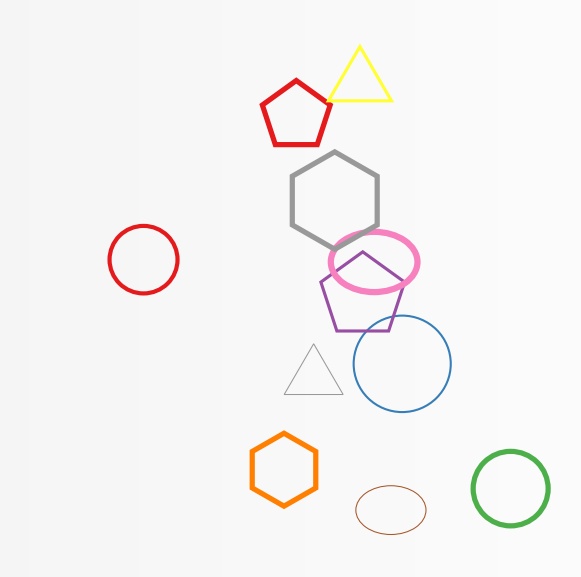[{"shape": "pentagon", "thickness": 2.5, "radius": 0.31, "center": [0.51, 0.798]}, {"shape": "circle", "thickness": 2, "radius": 0.29, "center": [0.247, 0.549]}, {"shape": "circle", "thickness": 1, "radius": 0.42, "center": [0.692, 0.369]}, {"shape": "circle", "thickness": 2.5, "radius": 0.32, "center": [0.879, 0.153]}, {"shape": "pentagon", "thickness": 1.5, "radius": 0.38, "center": [0.624, 0.487]}, {"shape": "hexagon", "thickness": 2.5, "radius": 0.32, "center": [0.489, 0.186]}, {"shape": "triangle", "thickness": 1.5, "radius": 0.31, "center": [0.619, 0.856]}, {"shape": "oval", "thickness": 0.5, "radius": 0.3, "center": [0.673, 0.116]}, {"shape": "oval", "thickness": 3, "radius": 0.37, "center": [0.644, 0.546]}, {"shape": "triangle", "thickness": 0.5, "radius": 0.29, "center": [0.54, 0.345]}, {"shape": "hexagon", "thickness": 2.5, "radius": 0.42, "center": [0.576, 0.652]}]